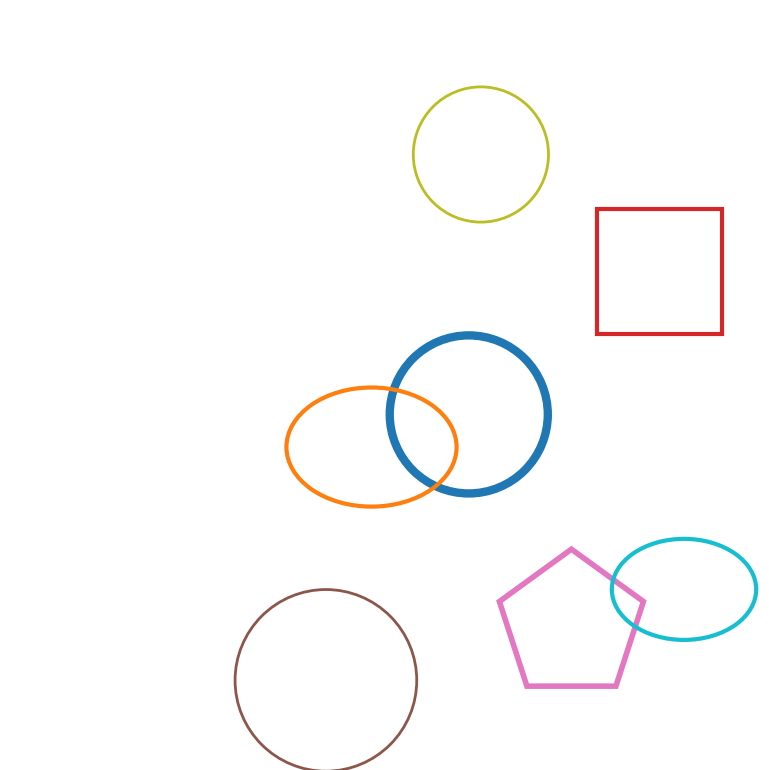[{"shape": "circle", "thickness": 3, "radius": 0.51, "center": [0.609, 0.462]}, {"shape": "oval", "thickness": 1.5, "radius": 0.55, "center": [0.482, 0.419]}, {"shape": "square", "thickness": 1.5, "radius": 0.41, "center": [0.857, 0.647]}, {"shape": "circle", "thickness": 1, "radius": 0.59, "center": [0.423, 0.116]}, {"shape": "pentagon", "thickness": 2, "radius": 0.49, "center": [0.742, 0.188]}, {"shape": "circle", "thickness": 1, "radius": 0.44, "center": [0.625, 0.799]}, {"shape": "oval", "thickness": 1.5, "radius": 0.47, "center": [0.888, 0.235]}]